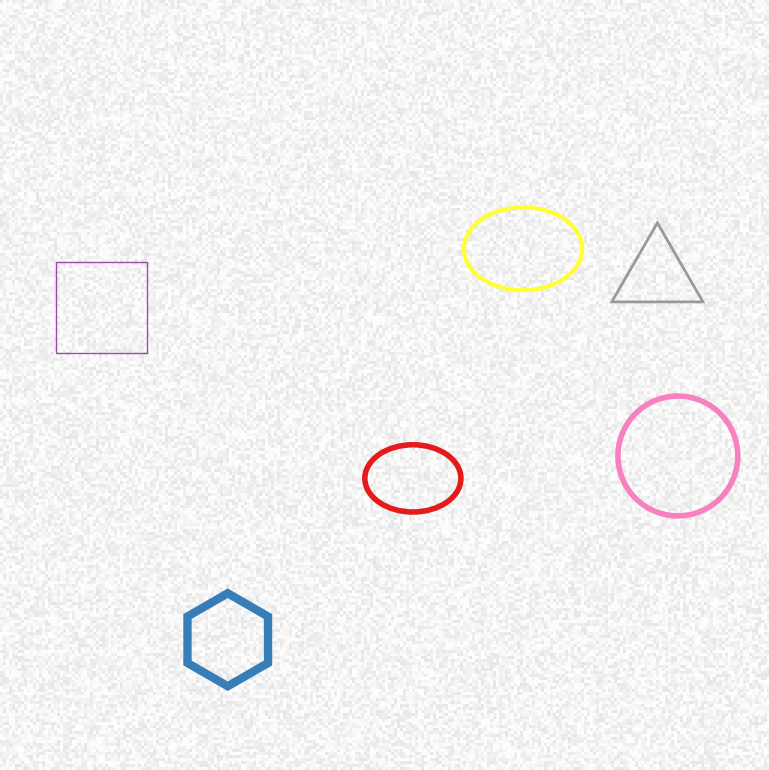[{"shape": "oval", "thickness": 2, "radius": 0.31, "center": [0.536, 0.379]}, {"shape": "hexagon", "thickness": 3, "radius": 0.3, "center": [0.296, 0.169]}, {"shape": "square", "thickness": 0.5, "radius": 0.29, "center": [0.131, 0.6]}, {"shape": "oval", "thickness": 1.5, "radius": 0.38, "center": [0.679, 0.677]}, {"shape": "circle", "thickness": 2, "radius": 0.39, "center": [0.88, 0.408]}, {"shape": "triangle", "thickness": 1, "radius": 0.34, "center": [0.854, 0.642]}]